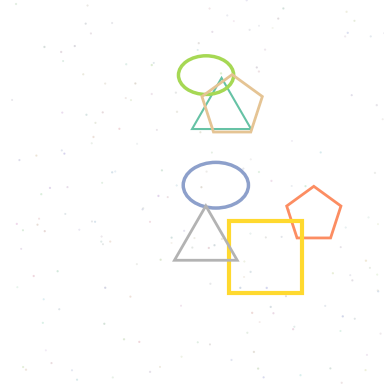[{"shape": "triangle", "thickness": 1.5, "radius": 0.44, "center": [0.576, 0.709]}, {"shape": "pentagon", "thickness": 2, "radius": 0.37, "center": [0.815, 0.442]}, {"shape": "oval", "thickness": 2.5, "radius": 0.42, "center": [0.561, 0.519]}, {"shape": "oval", "thickness": 2.5, "radius": 0.36, "center": [0.535, 0.805]}, {"shape": "square", "thickness": 3, "radius": 0.47, "center": [0.69, 0.333]}, {"shape": "pentagon", "thickness": 2, "radius": 0.41, "center": [0.603, 0.724]}, {"shape": "triangle", "thickness": 2, "radius": 0.47, "center": [0.535, 0.371]}]